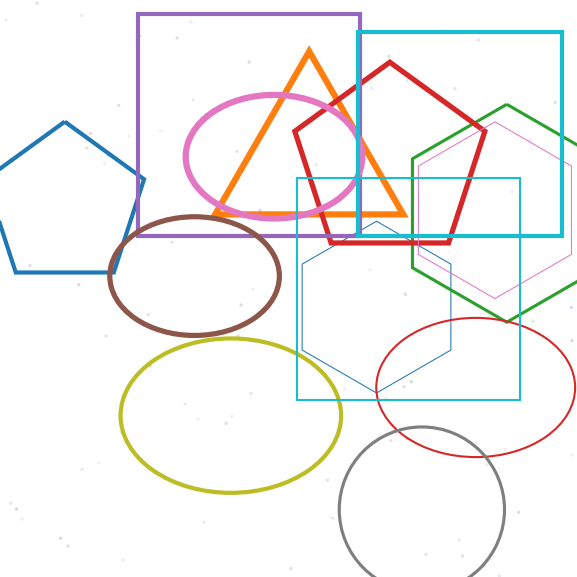[{"shape": "hexagon", "thickness": 0.5, "radius": 0.74, "center": [0.652, 0.467]}, {"shape": "pentagon", "thickness": 2, "radius": 0.72, "center": [0.112, 0.644]}, {"shape": "triangle", "thickness": 3, "radius": 0.94, "center": [0.535, 0.722]}, {"shape": "hexagon", "thickness": 1.5, "radius": 0.94, "center": [0.878, 0.63]}, {"shape": "pentagon", "thickness": 2.5, "radius": 0.87, "center": [0.675, 0.718]}, {"shape": "oval", "thickness": 1, "radius": 0.86, "center": [0.824, 0.328]}, {"shape": "square", "thickness": 2, "radius": 0.96, "center": [0.431, 0.783]}, {"shape": "oval", "thickness": 2.5, "radius": 0.73, "center": [0.337, 0.521]}, {"shape": "oval", "thickness": 3, "radius": 0.76, "center": [0.474, 0.728]}, {"shape": "hexagon", "thickness": 0.5, "radius": 0.77, "center": [0.857, 0.635]}, {"shape": "circle", "thickness": 1.5, "radius": 0.72, "center": [0.731, 0.117]}, {"shape": "oval", "thickness": 2, "radius": 0.95, "center": [0.4, 0.279]}, {"shape": "square", "thickness": 2, "radius": 0.88, "center": [0.797, 0.767]}, {"shape": "square", "thickness": 1, "radius": 0.96, "center": [0.708, 0.499]}]